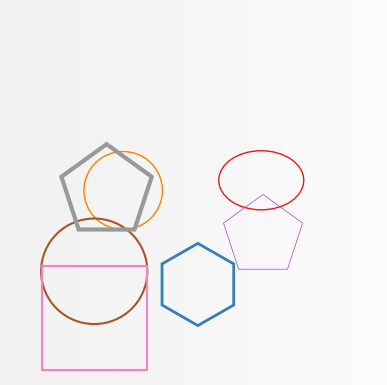[{"shape": "oval", "thickness": 1, "radius": 0.55, "center": [0.674, 0.532]}, {"shape": "hexagon", "thickness": 2, "radius": 0.53, "center": [0.511, 0.261]}, {"shape": "pentagon", "thickness": 0.5, "radius": 0.54, "center": [0.679, 0.388]}, {"shape": "circle", "thickness": 1, "radius": 0.51, "center": [0.318, 0.505]}, {"shape": "circle", "thickness": 1.5, "radius": 0.69, "center": [0.243, 0.295]}, {"shape": "square", "thickness": 1.5, "radius": 0.68, "center": [0.243, 0.174]}, {"shape": "pentagon", "thickness": 3, "radius": 0.61, "center": [0.275, 0.503]}]